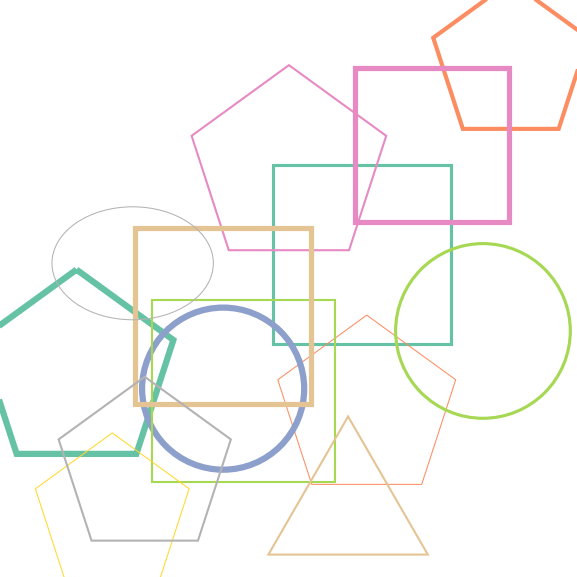[{"shape": "pentagon", "thickness": 3, "radius": 0.88, "center": [0.132, 0.356]}, {"shape": "square", "thickness": 1.5, "radius": 0.77, "center": [0.627, 0.558]}, {"shape": "pentagon", "thickness": 0.5, "radius": 0.81, "center": [0.635, 0.291]}, {"shape": "pentagon", "thickness": 2, "radius": 0.71, "center": [0.884, 0.89]}, {"shape": "circle", "thickness": 3, "radius": 0.7, "center": [0.386, 0.326]}, {"shape": "square", "thickness": 2.5, "radius": 0.67, "center": [0.748, 0.749]}, {"shape": "pentagon", "thickness": 1, "radius": 0.89, "center": [0.5, 0.709]}, {"shape": "circle", "thickness": 1.5, "radius": 0.76, "center": [0.836, 0.426]}, {"shape": "square", "thickness": 1, "radius": 0.79, "center": [0.422, 0.322]}, {"shape": "pentagon", "thickness": 0.5, "radius": 0.7, "center": [0.194, 0.109]}, {"shape": "triangle", "thickness": 1, "radius": 0.8, "center": [0.603, 0.119]}, {"shape": "square", "thickness": 2.5, "radius": 0.76, "center": [0.386, 0.452]}, {"shape": "oval", "thickness": 0.5, "radius": 0.7, "center": [0.23, 0.543]}, {"shape": "pentagon", "thickness": 1, "radius": 0.78, "center": [0.251, 0.19]}]